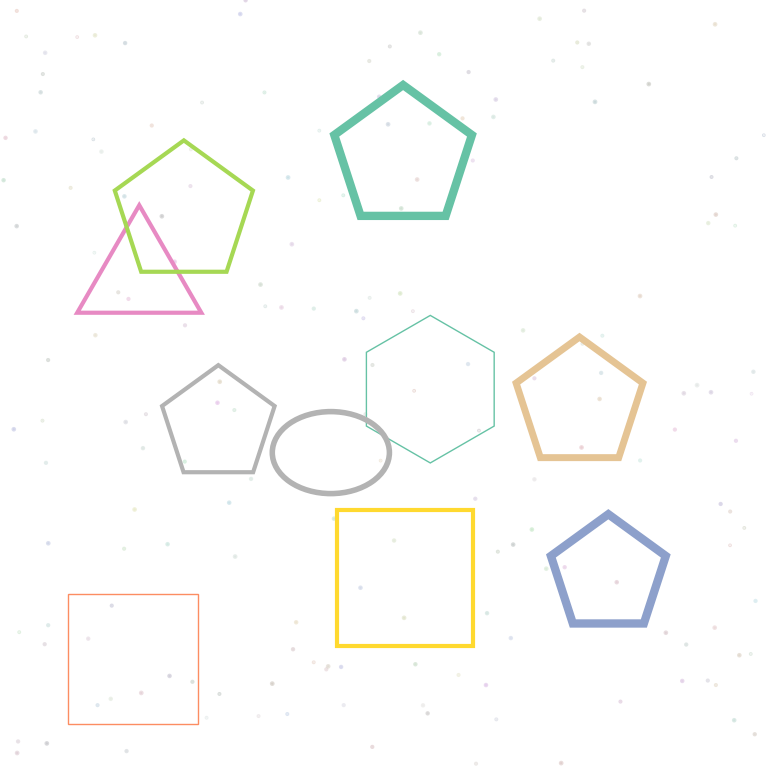[{"shape": "hexagon", "thickness": 0.5, "radius": 0.48, "center": [0.559, 0.495]}, {"shape": "pentagon", "thickness": 3, "radius": 0.47, "center": [0.524, 0.796]}, {"shape": "square", "thickness": 0.5, "radius": 0.42, "center": [0.172, 0.144]}, {"shape": "pentagon", "thickness": 3, "radius": 0.39, "center": [0.79, 0.254]}, {"shape": "triangle", "thickness": 1.5, "radius": 0.47, "center": [0.181, 0.64]}, {"shape": "pentagon", "thickness": 1.5, "radius": 0.47, "center": [0.239, 0.723]}, {"shape": "square", "thickness": 1.5, "radius": 0.44, "center": [0.526, 0.25]}, {"shape": "pentagon", "thickness": 2.5, "radius": 0.43, "center": [0.753, 0.476]}, {"shape": "oval", "thickness": 2, "radius": 0.38, "center": [0.43, 0.412]}, {"shape": "pentagon", "thickness": 1.5, "radius": 0.38, "center": [0.284, 0.449]}]